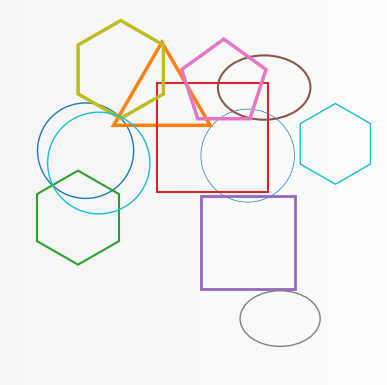[{"shape": "circle", "thickness": 0.5, "radius": 0.6, "center": [0.639, 0.596]}, {"shape": "circle", "thickness": 1, "radius": 0.62, "center": [0.221, 0.609]}, {"shape": "triangle", "thickness": 2.5, "radius": 0.72, "center": [0.418, 0.746]}, {"shape": "hexagon", "thickness": 1.5, "radius": 0.61, "center": [0.201, 0.435]}, {"shape": "square", "thickness": 1.5, "radius": 0.71, "center": [0.548, 0.643]}, {"shape": "square", "thickness": 2, "radius": 0.61, "center": [0.641, 0.37]}, {"shape": "oval", "thickness": 1.5, "radius": 0.6, "center": [0.682, 0.773]}, {"shape": "pentagon", "thickness": 2.5, "radius": 0.57, "center": [0.578, 0.784]}, {"shape": "oval", "thickness": 1, "radius": 0.52, "center": [0.723, 0.173]}, {"shape": "hexagon", "thickness": 2.5, "radius": 0.64, "center": [0.312, 0.82]}, {"shape": "circle", "thickness": 1, "radius": 0.66, "center": [0.255, 0.577]}, {"shape": "hexagon", "thickness": 1, "radius": 0.52, "center": [0.866, 0.626]}]